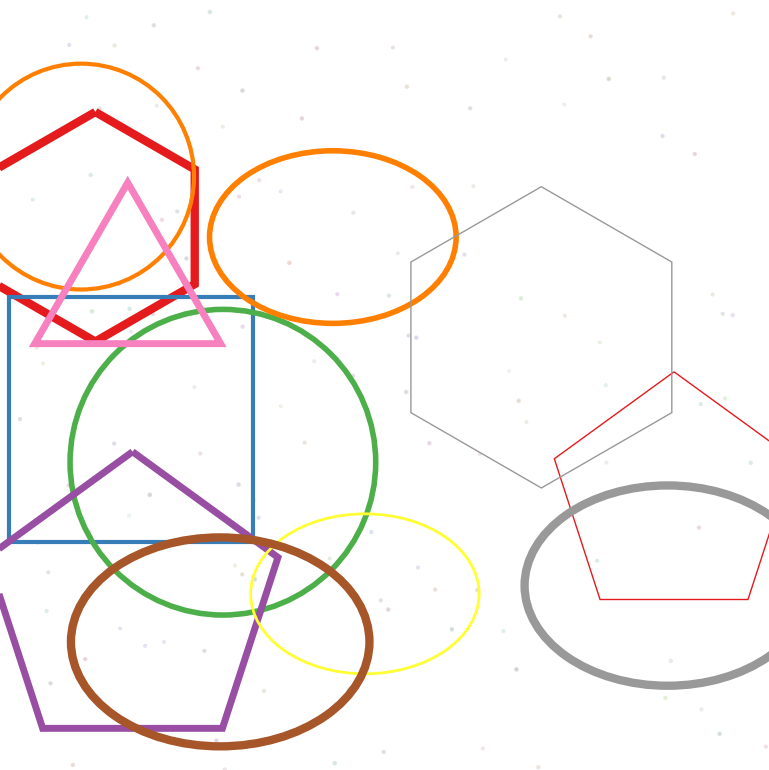[{"shape": "pentagon", "thickness": 0.5, "radius": 0.82, "center": [0.875, 0.354]}, {"shape": "hexagon", "thickness": 3, "radius": 0.75, "center": [0.124, 0.705]}, {"shape": "square", "thickness": 1.5, "radius": 0.79, "center": [0.17, 0.455]}, {"shape": "circle", "thickness": 2, "radius": 0.99, "center": [0.289, 0.4]}, {"shape": "pentagon", "thickness": 2.5, "radius": 0.99, "center": [0.172, 0.215]}, {"shape": "circle", "thickness": 1.5, "radius": 0.73, "center": [0.105, 0.771]}, {"shape": "oval", "thickness": 2, "radius": 0.8, "center": [0.432, 0.692]}, {"shape": "oval", "thickness": 1, "radius": 0.74, "center": [0.474, 0.229]}, {"shape": "oval", "thickness": 3, "radius": 0.97, "center": [0.286, 0.166]}, {"shape": "triangle", "thickness": 2.5, "radius": 0.7, "center": [0.166, 0.623]}, {"shape": "hexagon", "thickness": 0.5, "radius": 0.98, "center": [0.703, 0.562]}, {"shape": "oval", "thickness": 3, "radius": 0.93, "center": [0.867, 0.239]}]